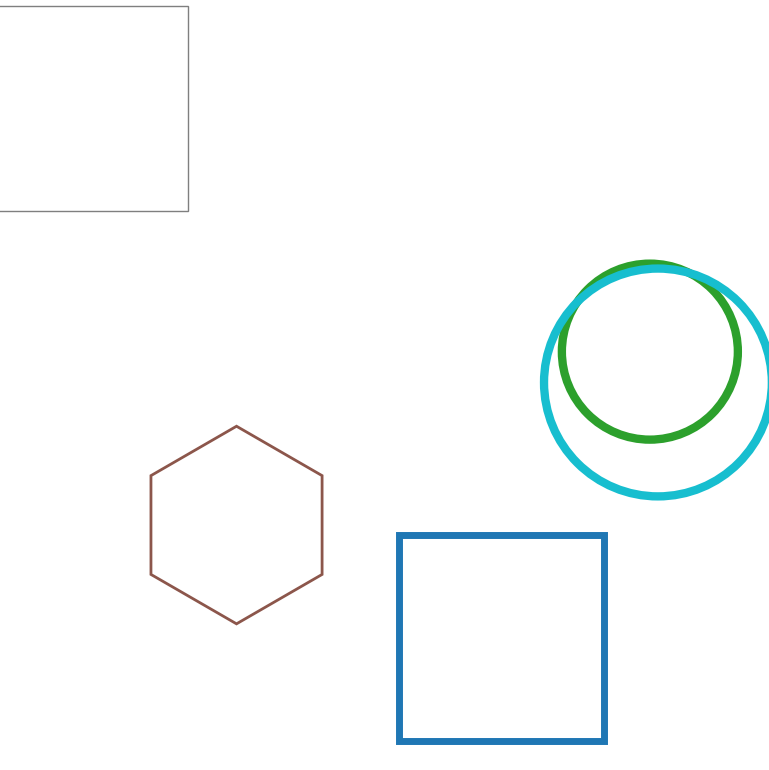[{"shape": "square", "thickness": 2.5, "radius": 0.67, "center": [0.651, 0.171]}, {"shape": "circle", "thickness": 3, "radius": 0.57, "center": [0.844, 0.543]}, {"shape": "hexagon", "thickness": 1, "radius": 0.64, "center": [0.307, 0.318]}, {"shape": "square", "thickness": 0.5, "radius": 0.67, "center": [0.111, 0.859]}, {"shape": "circle", "thickness": 3, "radius": 0.74, "center": [0.854, 0.503]}]